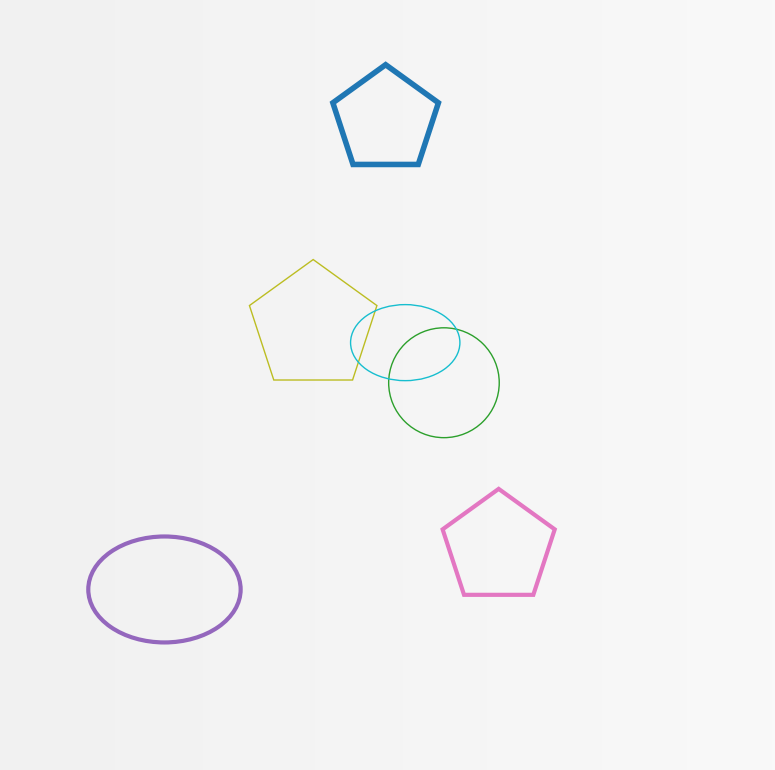[{"shape": "pentagon", "thickness": 2, "radius": 0.36, "center": [0.498, 0.844]}, {"shape": "circle", "thickness": 0.5, "radius": 0.36, "center": [0.573, 0.503]}, {"shape": "oval", "thickness": 1.5, "radius": 0.49, "center": [0.212, 0.234]}, {"shape": "pentagon", "thickness": 1.5, "radius": 0.38, "center": [0.643, 0.289]}, {"shape": "pentagon", "thickness": 0.5, "radius": 0.43, "center": [0.404, 0.576]}, {"shape": "oval", "thickness": 0.5, "radius": 0.35, "center": [0.523, 0.555]}]